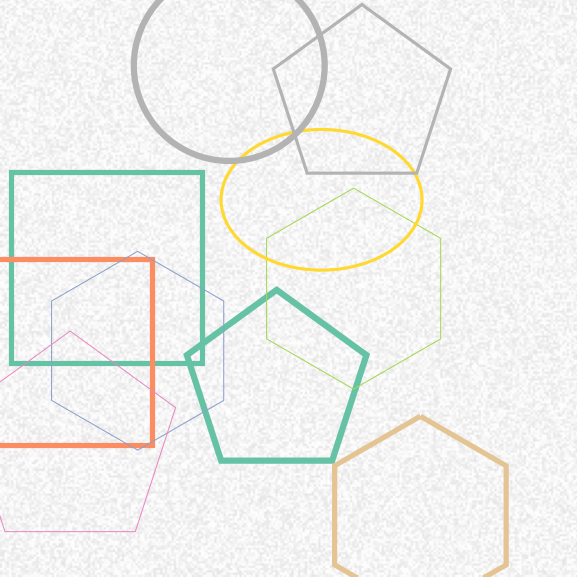[{"shape": "pentagon", "thickness": 3, "radius": 0.82, "center": [0.479, 0.334]}, {"shape": "square", "thickness": 2.5, "radius": 0.83, "center": [0.184, 0.536]}, {"shape": "square", "thickness": 2.5, "radius": 0.81, "center": [0.101, 0.389]}, {"shape": "hexagon", "thickness": 0.5, "radius": 0.86, "center": [0.238, 0.392]}, {"shape": "pentagon", "thickness": 0.5, "radius": 0.96, "center": [0.121, 0.234]}, {"shape": "hexagon", "thickness": 0.5, "radius": 0.87, "center": [0.612, 0.499]}, {"shape": "oval", "thickness": 1.5, "radius": 0.87, "center": [0.557, 0.653]}, {"shape": "hexagon", "thickness": 2.5, "radius": 0.86, "center": [0.728, 0.107]}, {"shape": "circle", "thickness": 3, "radius": 0.83, "center": [0.397, 0.886]}, {"shape": "pentagon", "thickness": 1.5, "radius": 0.81, "center": [0.627, 0.83]}]